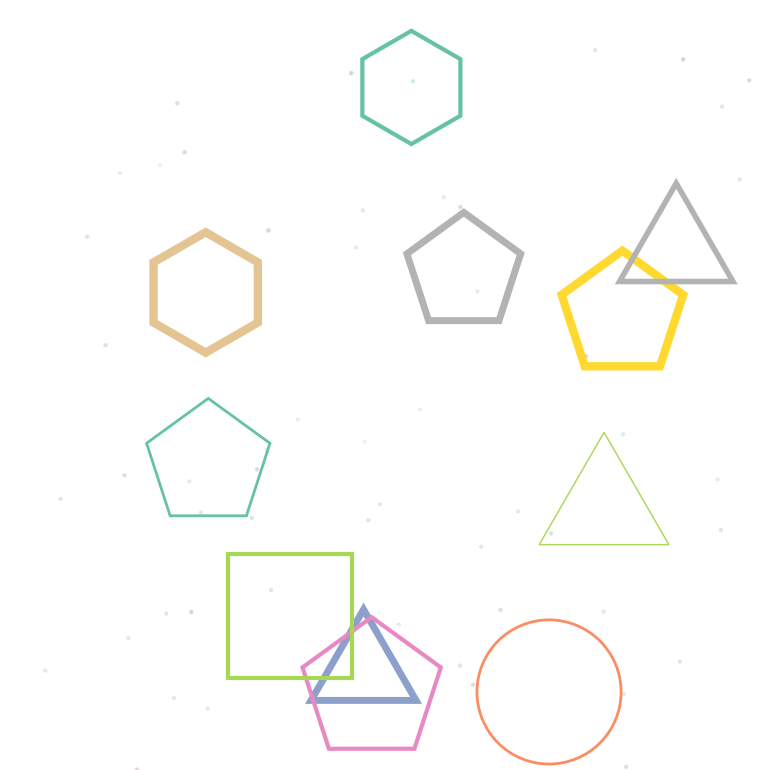[{"shape": "pentagon", "thickness": 1, "radius": 0.42, "center": [0.27, 0.398]}, {"shape": "hexagon", "thickness": 1.5, "radius": 0.37, "center": [0.534, 0.886]}, {"shape": "circle", "thickness": 1, "radius": 0.47, "center": [0.713, 0.101]}, {"shape": "triangle", "thickness": 2.5, "radius": 0.39, "center": [0.472, 0.13]}, {"shape": "pentagon", "thickness": 1.5, "radius": 0.47, "center": [0.483, 0.104]}, {"shape": "square", "thickness": 1.5, "radius": 0.4, "center": [0.376, 0.2]}, {"shape": "triangle", "thickness": 0.5, "radius": 0.49, "center": [0.784, 0.341]}, {"shape": "pentagon", "thickness": 3, "radius": 0.42, "center": [0.808, 0.591]}, {"shape": "hexagon", "thickness": 3, "radius": 0.39, "center": [0.267, 0.62]}, {"shape": "triangle", "thickness": 2, "radius": 0.43, "center": [0.878, 0.677]}, {"shape": "pentagon", "thickness": 2.5, "radius": 0.39, "center": [0.602, 0.646]}]